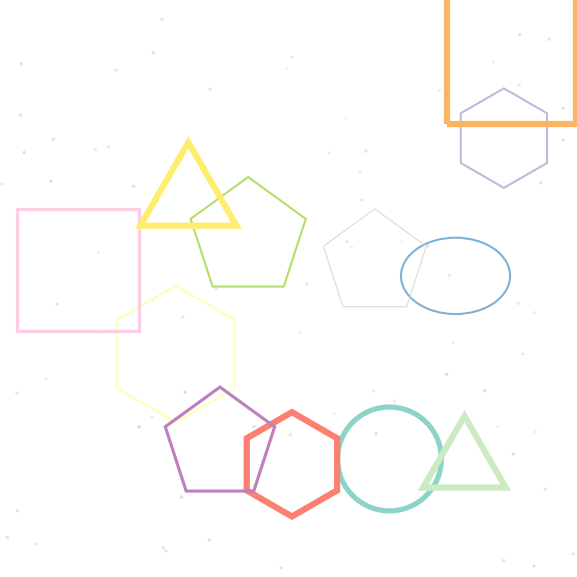[{"shape": "circle", "thickness": 2.5, "radius": 0.45, "center": [0.674, 0.204]}, {"shape": "hexagon", "thickness": 1, "radius": 0.59, "center": [0.304, 0.386]}, {"shape": "hexagon", "thickness": 1, "radius": 0.43, "center": [0.873, 0.76]}, {"shape": "hexagon", "thickness": 3, "radius": 0.45, "center": [0.505, 0.195]}, {"shape": "oval", "thickness": 1, "radius": 0.47, "center": [0.789, 0.521]}, {"shape": "square", "thickness": 3, "radius": 0.55, "center": [0.886, 0.896]}, {"shape": "pentagon", "thickness": 1, "radius": 0.52, "center": [0.43, 0.588]}, {"shape": "square", "thickness": 1.5, "radius": 0.53, "center": [0.136, 0.532]}, {"shape": "pentagon", "thickness": 0.5, "radius": 0.47, "center": [0.649, 0.544]}, {"shape": "pentagon", "thickness": 1.5, "radius": 0.5, "center": [0.381, 0.229]}, {"shape": "triangle", "thickness": 3, "radius": 0.41, "center": [0.804, 0.196]}, {"shape": "triangle", "thickness": 3, "radius": 0.48, "center": [0.326, 0.656]}]